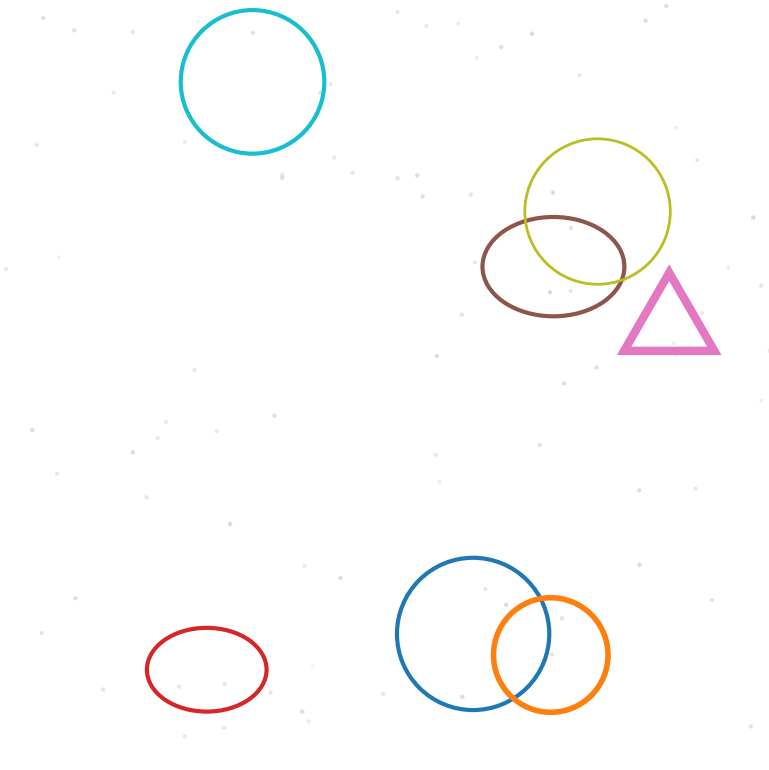[{"shape": "circle", "thickness": 1.5, "radius": 0.49, "center": [0.614, 0.177]}, {"shape": "circle", "thickness": 2, "radius": 0.37, "center": [0.715, 0.149]}, {"shape": "oval", "thickness": 1.5, "radius": 0.39, "center": [0.268, 0.13]}, {"shape": "oval", "thickness": 1.5, "radius": 0.46, "center": [0.719, 0.654]}, {"shape": "triangle", "thickness": 3, "radius": 0.34, "center": [0.869, 0.578]}, {"shape": "circle", "thickness": 1, "radius": 0.47, "center": [0.776, 0.725]}, {"shape": "circle", "thickness": 1.5, "radius": 0.47, "center": [0.328, 0.894]}]